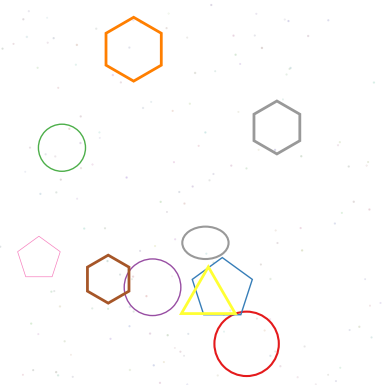[{"shape": "circle", "thickness": 1.5, "radius": 0.42, "center": [0.641, 0.107]}, {"shape": "pentagon", "thickness": 1, "radius": 0.41, "center": [0.577, 0.249]}, {"shape": "circle", "thickness": 1, "radius": 0.31, "center": [0.161, 0.616]}, {"shape": "circle", "thickness": 1, "radius": 0.37, "center": [0.396, 0.254]}, {"shape": "hexagon", "thickness": 2, "radius": 0.41, "center": [0.347, 0.872]}, {"shape": "triangle", "thickness": 2, "radius": 0.4, "center": [0.541, 0.226]}, {"shape": "hexagon", "thickness": 2, "radius": 0.31, "center": [0.281, 0.275]}, {"shape": "pentagon", "thickness": 0.5, "radius": 0.29, "center": [0.101, 0.328]}, {"shape": "oval", "thickness": 1.5, "radius": 0.3, "center": [0.534, 0.369]}, {"shape": "hexagon", "thickness": 2, "radius": 0.34, "center": [0.719, 0.669]}]